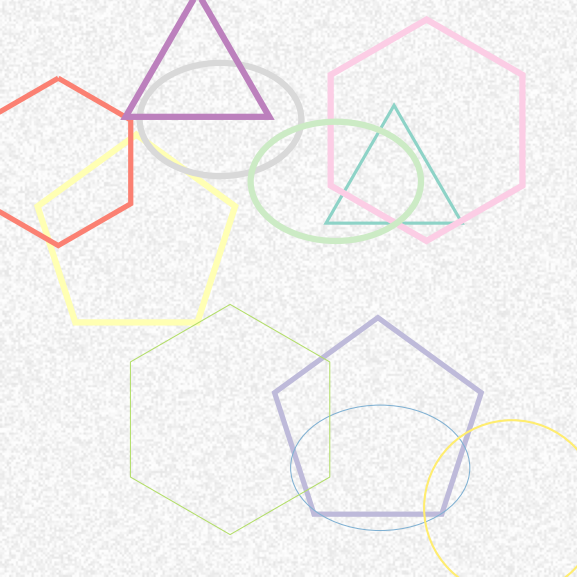[{"shape": "triangle", "thickness": 1.5, "radius": 0.68, "center": [0.682, 0.681]}, {"shape": "pentagon", "thickness": 3, "radius": 0.9, "center": [0.236, 0.586]}, {"shape": "pentagon", "thickness": 2.5, "radius": 0.94, "center": [0.654, 0.261]}, {"shape": "hexagon", "thickness": 2.5, "radius": 0.72, "center": [0.101, 0.719]}, {"shape": "oval", "thickness": 0.5, "radius": 0.78, "center": [0.658, 0.189]}, {"shape": "hexagon", "thickness": 0.5, "radius": 1.0, "center": [0.398, 0.273]}, {"shape": "hexagon", "thickness": 3, "radius": 0.96, "center": [0.739, 0.774]}, {"shape": "oval", "thickness": 3, "radius": 0.7, "center": [0.382, 0.792]}, {"shape": "triangle", "thickness": 3, "radius": 0.72, "center": [0.342, 0.869]}, {"shape": "oval", "thickness": 3, "radius": 0.74, "center": [0.582, 0.685]}, {"shape": "circle", "thickness": 1, "radius": 0.76, "center": [0.886, 0.12]}]